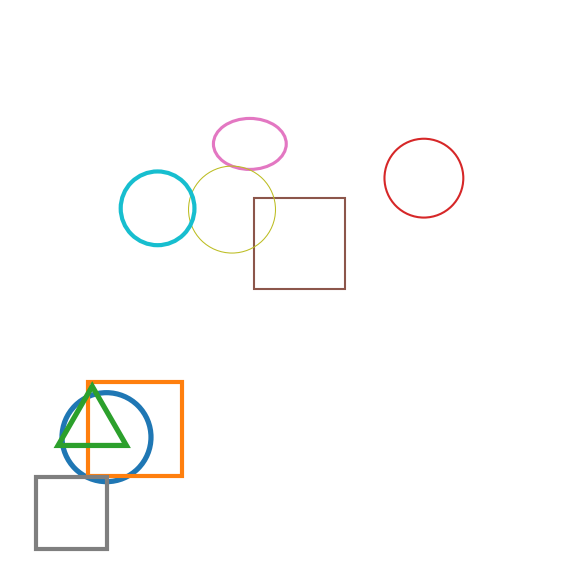[{"shape": "circle", "thickness": 2.5, "radius": 0.39, "center": [0.184, 0.242]}, {"shape": "square", "thickness": 2, "radius": 0.41, "center": [0.234, 0.256]}, {"shape": "triangle", "thickness": 2.5, "radius": 0.34, "center": [0.16, 0.262]}, {"shape": "circle", "thickness": 1, "radius": 0.34, "center": [0.734, 0.691]}, {"shape": "square", "thickness": 1, "radius": 0.39, "center": [0.519, 0.577]}, {"shape": "oval", "thickness": 1.5, "radius": 0.32, "center": [0.433, 0.75]}, {"shape": "square", "thickness": 2, "radius": 0.31, "center": [0.124, 0.111]}, {"shape": "circle", "thickness": 0.5, "radius": 0.38, "center": [0.402, 0.636]}, {"shape": "circle", "thickness": 2, "radius": 0.32, "center": [0.273, 0.638]}]